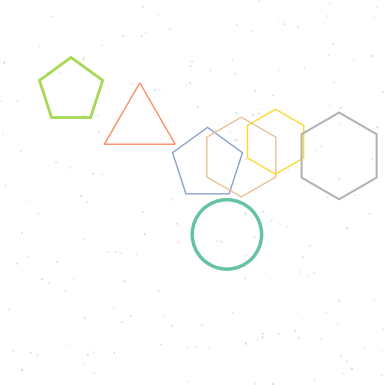[{"shape": "circle", "thickness": 2.5, "radius": 0.45, "center": [0.589, 0.391]}, {"shape": "triangle", "thickness": 1, "radius": 0.53, "center": [0.363, 0.679]}, {"shape": "pentagon", "thickness": 1, "radius": 0.48, "center": [0.539, 0.574]}, {"shape": "pentagon", "thickness": 2, "radius": 0.43, "center": [0.185, 0.765]}, {"shape": "hexagon", "thickness": 1, "radius": 0.42, "center": [0.716, 0.632]}, {"shape": "hexagon", "thickness": 1, "radius": 0.52, "center": [0.627, 0.592]}, {"shape": "hexagon", "thickness": 1.5, "radius": 0.56, "center": [0.881, 0.595]}]